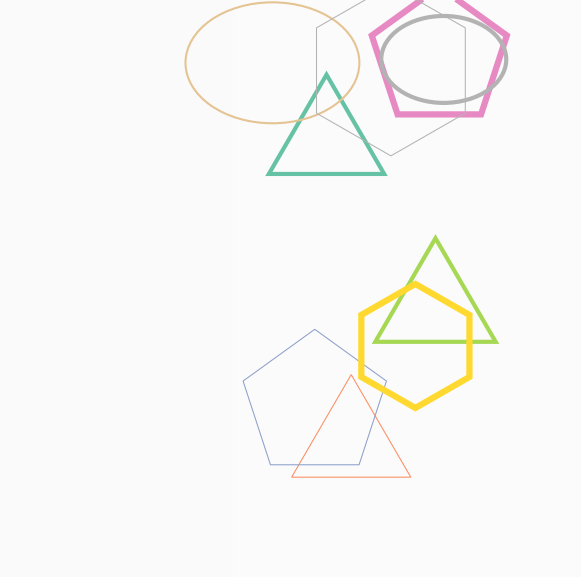[{"shape": "triangle", "thickness": 2, "radius": 0.57, "center": [0.562, 0.755]}, {"shape": "triangle", "thickness": 0.5, "radius": 0.59, "center": [0.604, 0.232]}, {"shape": "pentagon", "thickness": 0.5, "radius": 0.65, "center": [0.542, 0.299]}, {"shape": "pentagon", "thickness": 3, "radius": 0.61, "center": [0.756, 0.9]}, {"shape": "triangle", "thickness": 2, "radius": 0.6, "center": [0.749, 0.467]}, {"shape": "hexagon", "thickness": 3, "radius": 0.54, "center": [0.715, 0.4]}, {"shape": "oval", "thickness": 1, "radius": 0.75, "center": [0.469, 0.89]}, {"shape": "hexagon", "thickness": 0.5, "radius": 0.74, "center": [0.673, 0.877]}, {"shape": "oval", "thickness": 2, "radius": 0.54, "center": [0.763, 0.896]}]